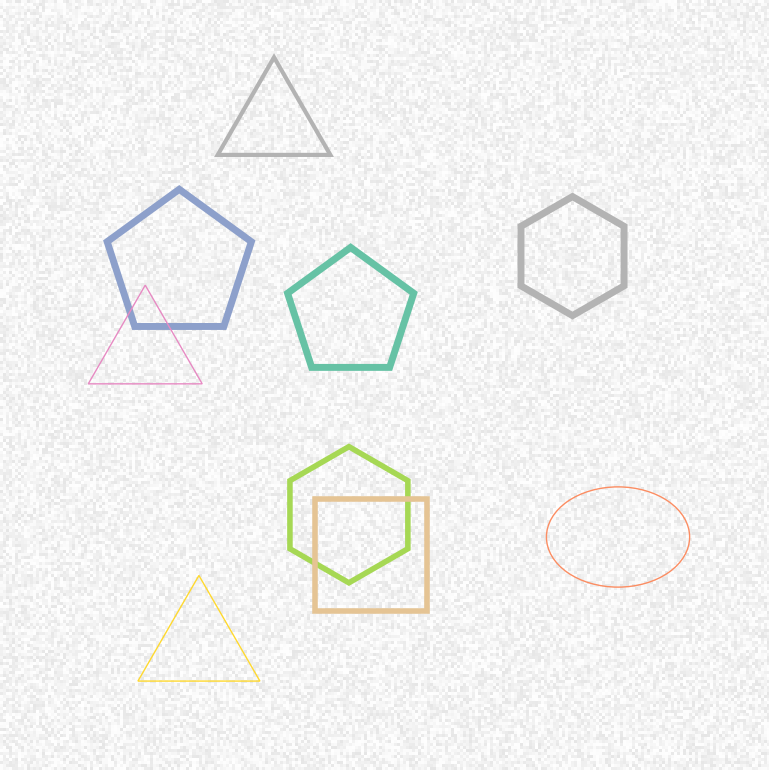[{"shape": "pentagon", "thickness": 2.5, "radius": 0.43, "center": [0.455, 0.593]}, {"shape": "oval", "thickness": 0.5, "radius": 0.46, "center": [0.803, 0.303]}, {"shape": "pentagon", "thickness": 2.5, "radius": 0.49, "center": [0.233, 0.656]}, {"shape": "triangle", "thickness": 0.5, "radius": 0.43, "center": [0.189, 0.544]}, {"shape": "hexagon", "thickness": 2, "radius": 0.44, "center": [0.453, 0.332]}, {"shape": "triangle", "thickness": 0.5, "radius": 0.46, "center": [0.258, 0.161]}, {"shape": "square", "thickness": 2, "radius": 0.36, "center": [0.481, 0.279]}, {"shape": "triangle", "thickness": 1.5, "radius": 0.42, "center": [0.356, 0.841]}, {"shape": "hexagon", "thickness": 2.5, "radius": 0.39, "center": [0.744, 0.667]}]